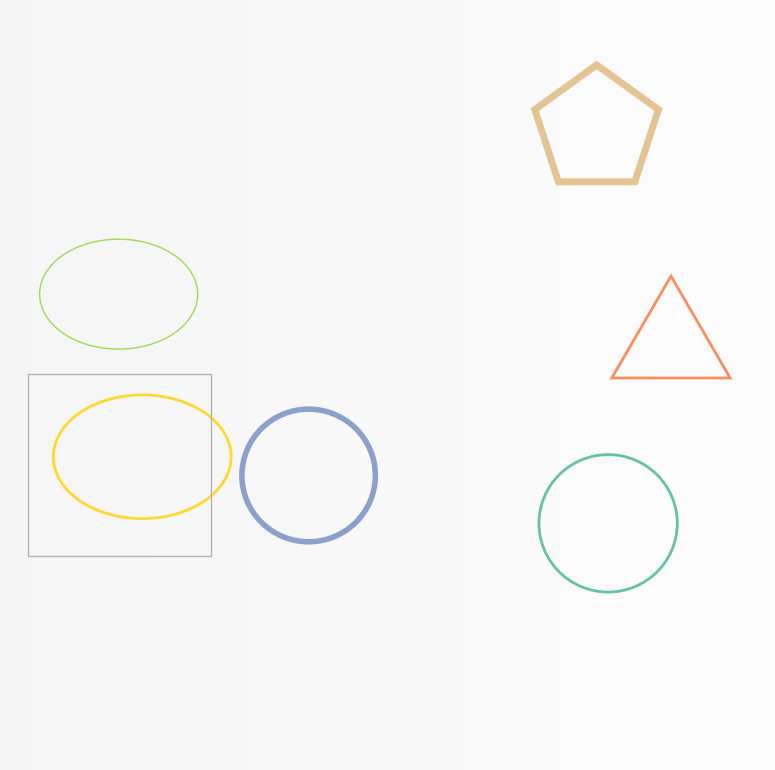[{"shape": "circle", "thickness": 1, "radius": 0.45, "center": [0.785, 0.32]}, {"shape": "triangle", "thickness": 1, "radius": 0.44, "center": [0.866, 0.553]}, {"shape": "circle", "thickness": 2, "radius": 0.43, "center": [0.398, 0.383]}, {"shape": "oval", "thickness": 0.5, "radius": 0.51, "center": [0.153, 0.618]}, {"shape": "oval", "thickness": 1, "radius": 0.57, "center": [0.184, 0.407]}, {"shape": "pentagon", "thickness": 2.5, "radius": 0.42, "center": [0.77, 0.832]}, {"shape": "square", "thickness": 0.5, "radius": 0.59, "center": [0.154, 0.397]}]